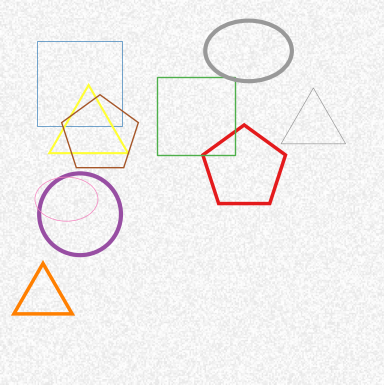[{"shape": "pentagon", "thickness": 2.5, "radius": 0.56, "center": [0.634, 0.563]}, {"shape": "square", "thickness": 0.5, "radius": 0.55, "center": [0.207, 0.783]}, {"shape": "square", "thickness": 1, "radius": 0.51, "center": [0.51, 0.7]}, {"shape": "circle", "thickness": 3, "radius": 0.53, "center": [0.208, 0.443]}, {"shape": "triangle", "thickness": 2.5, "radius": 0.44, "center": [0.112, 0.228]}, {"shape": "triangle", "thickness": 1.5, "radius": 0.59, "center": [0.23, 0.661]}, {"shape": "pentagon", "thickness": 1, "radius": 0.52, "center": [0.26, 0.649]}, {"shape": "oval", "thickness": 0.5, "radius": 0.41, "center": [0.173, 0.483]}, {"shape": "oval", "thickness": 3, "radius": 0.56, "center": [0.646, 0.868]}, {"shape": "triangle", "thickness": 0.5, "radius": 0.48, "center": [0.814, 0.675]}]